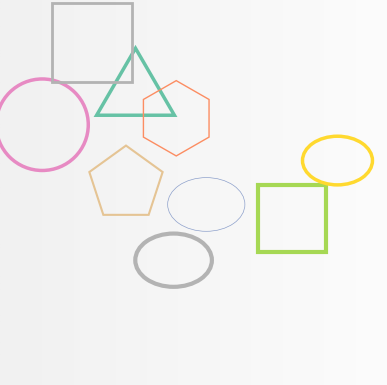[{"shape": "triangle", "thickness": 2.5, "radius": 0.58, "center": [0.35, 0.759]}, {"shape": "hexagon", "thickness": 1, "radius": 0.49, "center": [0.455, 0.693]}, {"shape": "oval", "thickness": 0.5, "radius": 0.5, "center": [0.532, 0.469]}, {"shape": "circle", "thickness": 2.5, "radius": 0.59, "center": [0.109, 0.676]}, {"shape": "square", "thickness": 3, "radius": 0.44, "center": [0.753, 0.432]}, {"shape": "oval", "thickness": 2.5, "radius": 0.45, "center": [0.871, 0.583]}, {"shape": "pentagon", "thickness": 1.5, "radius": 0.5, "center": [0.325, 0.522]}, {"shape": "square", "thickness": 2, "radius": 0.52, "center": [0.238, 0.89]}, {"shape": "oval", "thickness": 3, "radius": 0.49, "center": [0.448, 0.324]}]